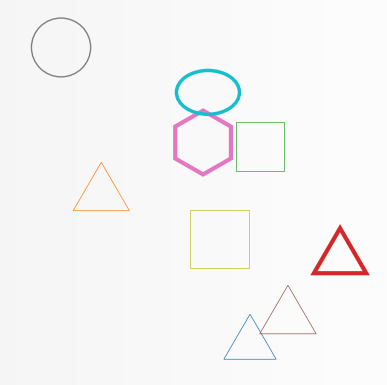[{"shape": "triangle", "thickness": 0.5, "radius": 0.39, "center": [0.645, 0.106]}, {"shape": "triangle", "thickness": 0.5, "radius": 0.42, "center": [0.261, 0.495]}, {"shape": "square", "thickness": 0.5, "radius": 0.31, "center": [0.671, 0.62]}, {"shape": "triangle", "thickness": 3, "radius": 0.39, "center": [0.878, 0.329]}, {"shape": "triangle", "thickness": 0.5, "radius": 0.42, "center": [0.743, 0.175]}, {"shape": "hexagon", "thickness": 3, "radius": 0.41, "center": [0.524, 0.63]}, {"shape": "circle", "thickness": 1, "radius": 0.38, "center": [0.158, 0.877]}, {"shape": "square", "thickness": 0.5, "radius": 0.38, "center": [0.566, 0.38]}, {"shape": "oval", "thickness": 2.5, "radius": 0.41, "center": [0.537, 0.76]}]